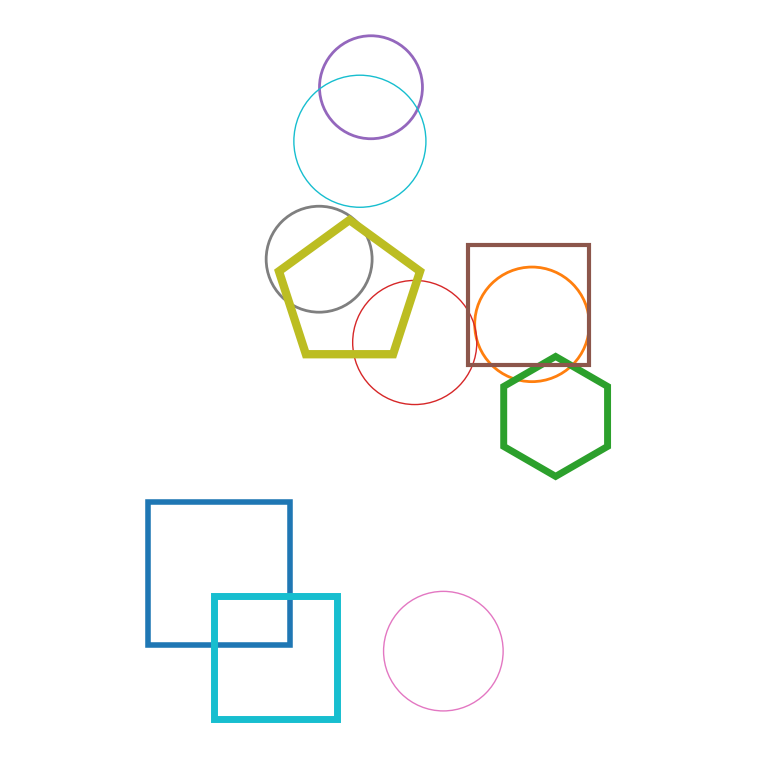[{"shape": "square", "thickness": 2, "radius": 0.46, "center": [0.284, 0.255]}, {"shape": "circle", "thickness": 1, "radius": 0.37, "center": [0.691, 0.579]}, {"shape": "hexagon", "thickness": 2.5, "radius": 0.39, "center": [0.722, 0.459]}, {"shape": "circle", "thickness": 0.5, "radius": 0.4, "center": [0.539, 0.555]}, {"shape": "circle", "thickness": 1, "radius": 0.33, "center": [0.482, 0.887]}, {"shape": "square", "thickness": 1.5, "radius": 0.39, "center": [0.686, 0.604]}, {"shape": "circle", "thickness": 0.5, "radius": 0.39, "center": [0.576, 0.154]}, {"shape": "circle", "thickness": 1, "radius": 0.34, "center": [0.414, 0.663]}, {"shape": "pentagon", "thickness": 3, "radius": 0.48, "center": [0.454, 0.618]}, {"shape": "circle", "thickness": 0.5, "radius": 0.43, "center": [0.467, 0.817]}, {"shape": "square", "thickness": 2.5, "radius": 0.4, "center": [0.358, 0.146]}]